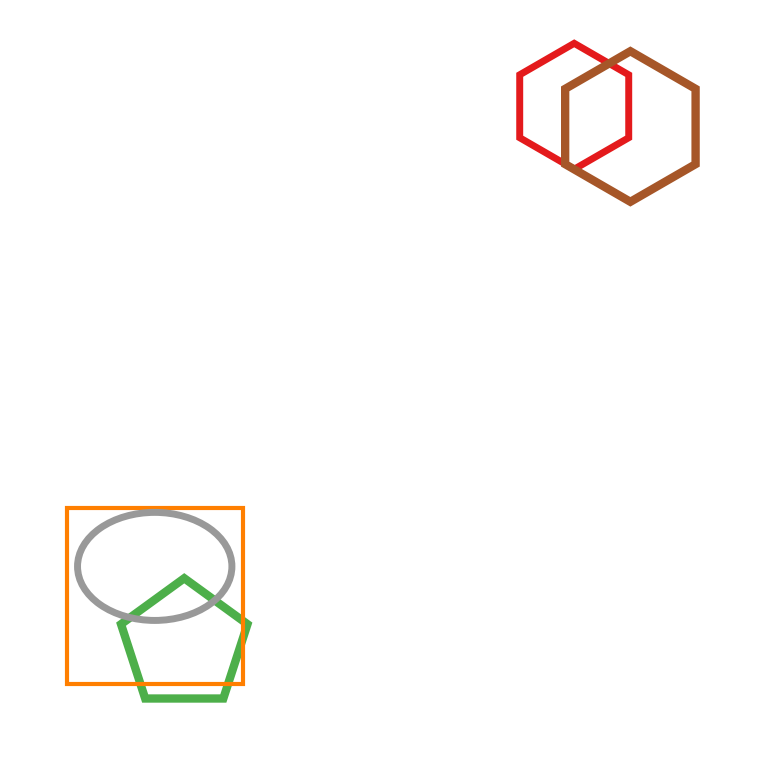[{"shape": "hexagon", "thickness": 2.5, "radius": 0.41, "center": [0.746, 0.862]}, {"shape": "pentagon", "thickness": 3, "radius": 0.43, "center": [0.239, 0.163]}, {"shape": "square", "thickness": 1.5, "radius": 0.57, "center": [0.202, 0.226]}, {"shape": "hexagon", "thickness": 3, "radius": 0.49, "center": [0.819, 0.836]}, {"shape": "oval", "thickness": 2.5, "radius": 0.5, "center": [0.201, 0.264]}]